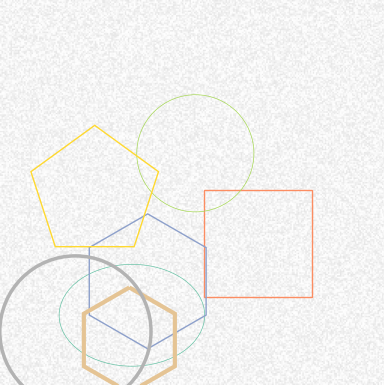[{"shape": "oval", "thickness": 0.5, "radius": 0.95, "center": [0.343, 0.181]}, {"shape": "square", "thickness": 1, "radius": 0.7, "center": [0.67, 0.368]}, {"shape": "hexagon", "thickness": 1, "radius": 0.88, "center": [0.384, 0.269]}, {"shape": "circle", "thickness": 0.5, "radius": 0.76, "center": [0.507, 0.602]}, {"shape": "pentagon", "thickness": 1, "radius": 0.87, "center": [0.246, 0.5]}, {"shape": "hexagon", "thickness": 3, "radius": 0.68, "center": [0.336, 0.117]}, {"shape": "circle", "thickness": 2.5, "radius": 0.98, "center": [0.196, 0.139]}]